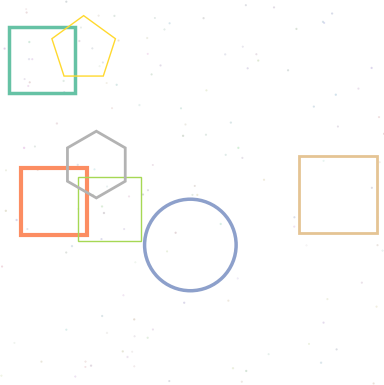[{"shape": "square", "thickness": 2.5, "radius": 0.43, "center": [0.11, 0.845]}, {"shape": "square", "thickness": 3, "radius": 0.43, "center": [0.14, 0.476]}, {"shape": "circle", "thickness": 2.5, "radius": 0.59, "center": [0.494, 0.364]}, {"shape": "square", "thickness": 1, "radius": 0.41, "center": [0.284, 0.457]}, {"shape": "pentagon", "thickness": 1, "radius": 0.43, "center": [0.217, 0.873]}, {"shape": "square", "thickness": 2, "radius": 0.5, "center": [0.878, 0.495]}, {"shape": "hexagon", "thickness": 2, "radius": 0.43, "center": [0.25, 0.573]}]